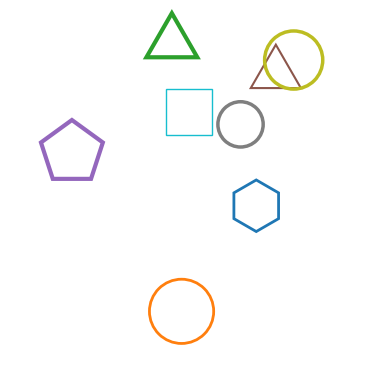[{"shape": "hexagon", "thickness": 2, "radius": 0.33, "center": [0.666, 0.466]}, {"shape": "circle", "thickness": 2, "radius": 0.42, "center": [0.472, 0.191]}, {"shape": "triangle", "thickness": 3, "radius": 0.38, "center": [0.446, 0.889]}, {"shape": "pentagon", "thickness": 3, "radius": 0.42, "center": [0.187, 0.604]}, {"shape": "triangle", "thickness": 1.5, "radius": 0.38, "center": [0.716, 0.809]}, {"shape": "circle", "thickness": 2.5, "radius": 0.29, "center": [0.625, 0.677]}, {"shape": "circle", "thickness": 2.5, "radius": 0.38, "center": [0.763, 0.844]}, {"shape": "square", "thickness": 1, "radius": 0.3, "center": [0.492, 0.709]}]